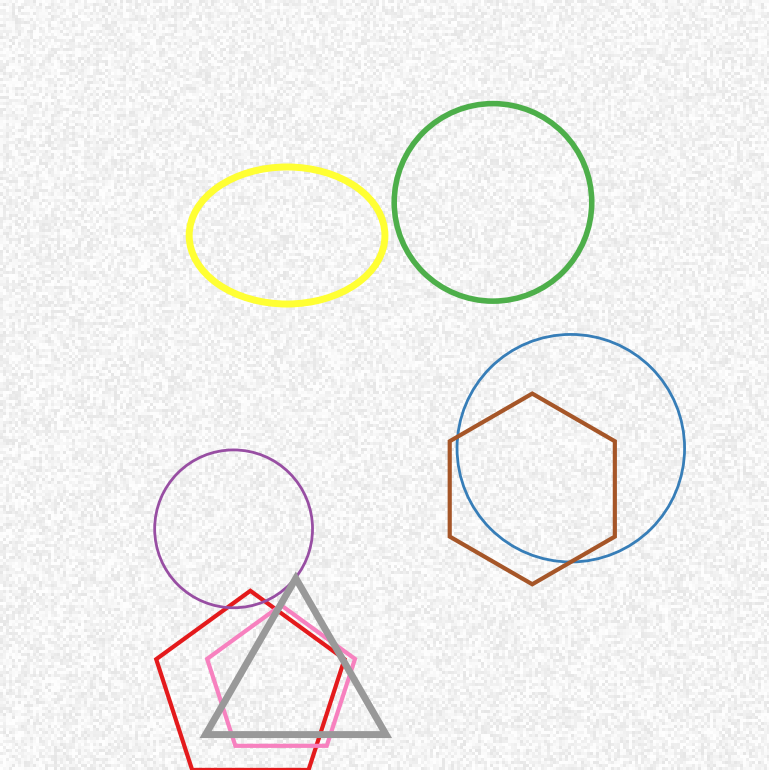[{"shape": "pentagon", "thickness": 1.5, "radius": 0.64, "center": [0.325, 0.104]}, {"shape": "circle", "thickness": 1, "radius": 0.74, "center": [0.741, 0.418]}, {"shape": "circle", "thickness": 2, "radius": 0.64, "center": [0.64, 0.737]}, {"shape": "circle", "thickness": 1, "radius": 0.51, "center": [0.303, 0.313]}, {"shape": "oval", "thickness": 2.5, "radius": 0.64, "center": [0.373, 0.694]}, {"shape": "hexagon", "thickness": 1.5, "radius": 0.62, "center": [0.691, 0.365]}, {"shape": "pentagon", "thickness": 1.5, "radius": 0.5, "center": [0.365, 0.113]}, {"shape": "triangle", "thickness": 2.5, "radius": 0.68, "center": [0.384, 0.114]}]